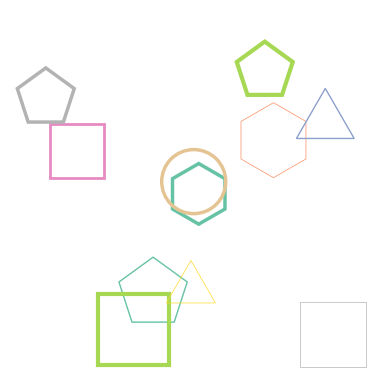[{"shape": "hexagon", "thickness": 2.5, "radius": 0.39, "center": [0.516, 0.497]}, {"shape": "pentagon", "thickness": 1, "radius": 0.47, "center": [0.398, 0.239]}, {"shape": "hexagon", "thickness": 0.5, "radius": 0.49, "center": [0.71, 0.636]}, {"shape": "triangle", "thickness": 1, "radius": 0.43, "center": [0.845, 0.684]}, {"shape": "square", "thickness": 2, "radius": 0.35, "center": [0.201, 0.609]}, {"shape": "square", "thickness": 3, "radius": 0.46, "center": [0.347, 0.144]}, {"shape": "pentagon", "thickness": 3, "radius": 0.38, "center": [0.688, 0.815]}, {"shape": "triangle", "thickness": 0.5, "radius": 0.37, "center": [0.496, 0.25]}, {"shape": "circle", "thickness": 2.5, "radius": 0.42, "center": [0.503, 0.528]}, {"shape": "pentagon", "thickness": 2.5, "radius": 0.39, "center": [0.119, 0.746]}, {"shape": "square", "thickness": 0.5, "radius": 0.42, "center": [0.865, 0.131]}]